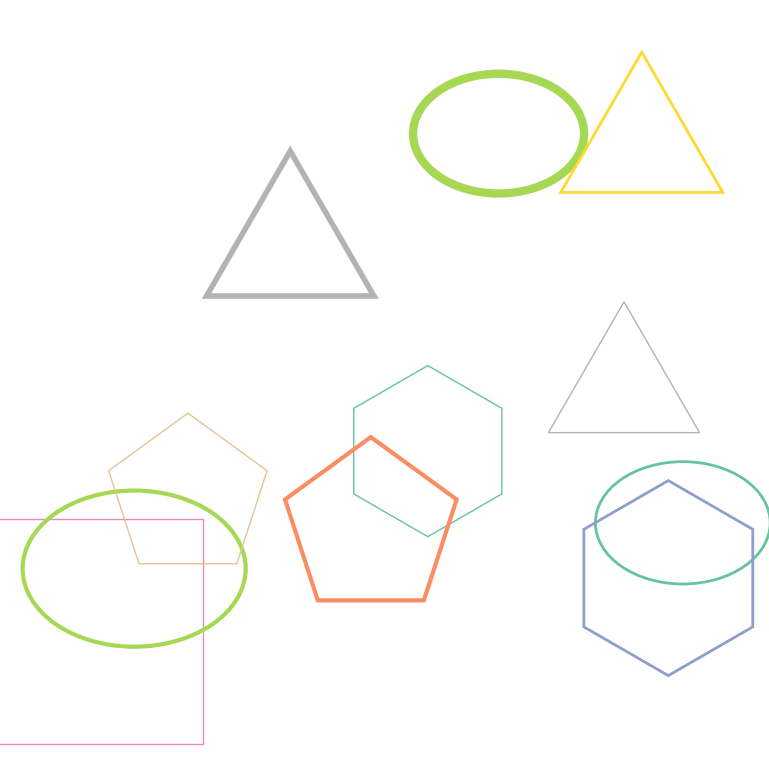[{"shape": "oval", "thickness": 1, "radius": 0.57, "center": [0.887, 0.321]}, {"shape": "hexagon", "thickness": 0.5, "radius": 0.56, "center": [0.556, 0.414]}, {"shape": "pentagon", "thickness": 1.5, "radius": 0.59, "center": [0.482, 0.315]}, {"shape": "hexagon", "thickness": 1, "radius": 0.63, "center": [0.868, 0.249]}, {"shape": "square", "thickness": 0.5, "radius": 0.73, "center": [0.118, 0.179]}, {"shape": "oval", "thickness": 1.5, "radius": 0.72, "center": [0.174, 0.262]}, {"shape": "oval", "thickness": 3, "radius": 0.56, "center": [0.647, 0.826]}, {"shape": "triangle", "thickness": 1, "radius": 0.61, "center": [0.833, 0.811]}, {"shape": "pentagon", "thickness": 0.5, "radius": 0.54, "center": [0.244, 0.355]}, {"shape": "triangle", "thickness": 2, "radius": 0.63, "center": [0.377, 0.678]}, {"shape": "triangle", "thickness": 0.5, "radius": 0.57, "center": [0.81, 0.495]}]